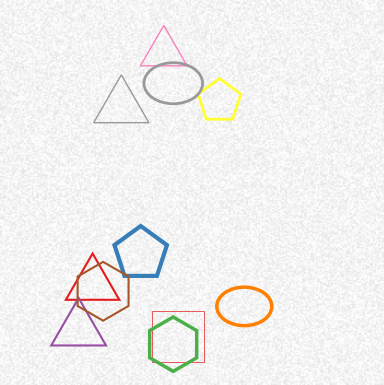[{"shape": "triangle", "thickness": 1.5, "radius": 0.4, "center": [0.241, 0.261]}, {"shape": "square", "thickness": 0.5, "radius": 0.34, "center": [0.462, 0.126]}, {"shape": "pentagon", "thickness": 3, "radius": 0.36, "center": [0.366, 0.341]}, {"shape": "hexagon", "thickness": 2.5, "radius": 0.35, "center": [0.45, 0.106]}, {"shape": "triangle", "thickness": 1.5, "radius": 0.41, "center": [0.204, 0.144]}, {"shape": "oval", "thickness": 2.5, "radius": 0.36, "center": [0.635, 0.204]}, {"shape": "pentagon", "thickness": 2, "radius": 0.29, "center": [0.57, 0.738]}, {"shape": "hexagon", "thickness": 1.5, "radius": 0.38, "center": [0.268, 0.243]}, {"shape": "triangle", "thickness": 1, "radius": 0.35, "center": [0.425, 0.864]}, {"shape": "oval", "thickness": 2, "radius": 0.38, "center": [0.45, 0.784]}, {"shape": "triangle", "thickness": 1, "radius": 0.41, "center": [0.315, 0.723]}]